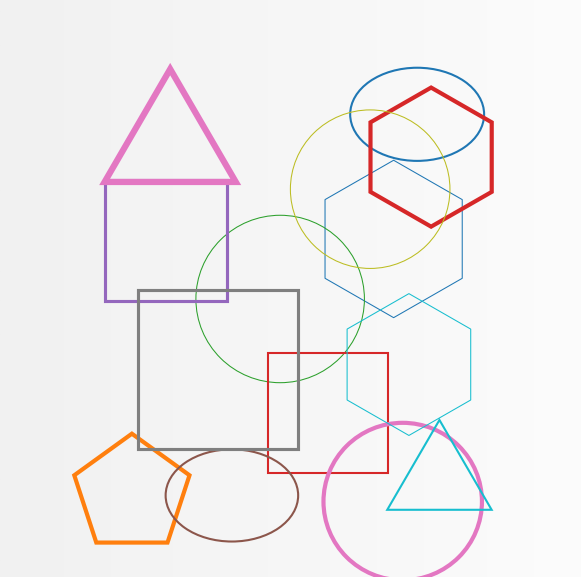[{"shape": "hexagon", "thickness": 0.5, "radius": 0.68, "center": [0.677, 0.585]}, {"shape": "oval", "thickness": 1, "radius": 0.58, "center": [0.718, 0.801]}, {"shape": "pentagon", "thickness": 2, "radius": 0.52, "center": [0.227, 0.144]}, {"shape": "circle", "thickness": 0.5, "radius": 0.72, "center": [0.482, 0.481]}, {"shape": "square", "thickness": 1, "radius": 0.52, "center": [0.565, 0.284]}, {"shape": "hexagon", "thickness": 2, "radius": 0.6, "center": [0.742, 0.727]}, {"shape": "square", "thickness": 1.5, "radius": 0.52, "center": [0.286, 0.582]}, {"shape": "oval", "thickness": 1, "radius": 0.57, "center": [0.399, 0.141]}, {"shape": "triangle", "thickness": 3, "radius": 0.65, "center": [0.293, 0.749]}, {"shape": "circle", "thickness": 2, "radius": 0.68, "center": [0.693, 0.131]}, {"shape": "square", "thickness": 1.5, "radius": 0.69, "center": [0.376, 0.36]}, {"shape": "circle", "thickness": 0.5, "radius": 0.69, "center": [0.637, 0.672]}, {"shape": "hexagon", "thickness": 0.5, "radius": 0.61, "center": [0.704, 0.368]}, {"shape": "triangle", "thickness": 1, "radius": 0.52, "center": [0.756, 0.168]}]